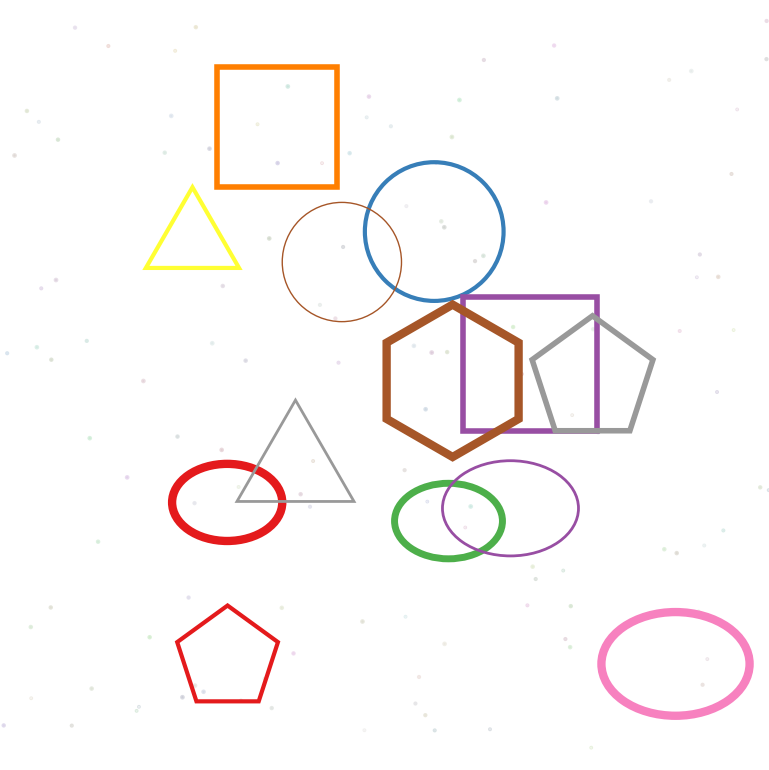[{"shape": "pentagon", "thickness": 1.5, "radius": 0.34, "center": [0.296, 0.145]}, {"shape": "oval", "thickness": 3, "radius": 0.36, "center": [0.295, 0.347]}, {"shape": "circle", "thickness": 1.5, "radius": 0.45, "center": [0.564, 0.699]}, {"shape": "oval", "thickness": 2.5, "radius": 0.35, "center": [0.582, 0.323]}, {"shape": "oval", "thickness": 1, "radius": 0.44, "center": [0.663, 0.34]}, {"shape": "square", "thickness": 2, "radius": 0.43, "center": [0.688, 0.528]}, {"shape": "square", "thickness": 2, "radius": 0.39, "center": [0.359, 0.835]}, {"shape": "triangle", "thickness": 1.5, "radius": 0.35, "center": [0.25, 0.687]}, {"shape": "circle", "thickness": 0.5, "radius": 0.39, "center": [0.444, 0.66]}, {"shape": "hexagon", "thickness": 3, "radius": 0.49, "center": [0.588, 0.505]}, {"shape": "oval", "thickness": 3, "radius": 0.48, "center": [0.877, 0.138]}, {"shape": "pentagon", "thickness": 2, "radius": 0.41, "center": [0.77, 0.507]}, {"shape": "triangle", "thickness": 1, "radius": 0.44, "center": [0.384, 0.393]}]